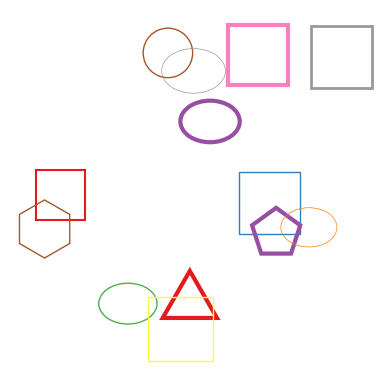[{"shape": "triangle", "thickness": 3, "radius": 0.41, "center": [0.493, 0.215]}, {"shape": "square", "thickness": 1.5, "radius": 0.32, "center": [0.157, 0.495]}, {"shape": "square", "thickness": 1, "radius": 0.4, "center": [0.7, 0.472]}, {"shape": "oval", "thickness": 1, "radius": 0.38, "center": [0.332, 0.211]}, {"shape": "oval", "thickness": 3, "radius": 0.39, "center": [0.546, 0.685]}, {"shape": "pentagon", "thickness": 3, "radius": 0.33, "center": [0.717, 0.394]}, {"shape": "oval", "thickness": 0.5, "radius": 0.36, "center": [0.802, 0.41]}, {"shape": "square", "thickness": 1, "radius": 0.42, "center": [0.468, 0.145]}, {"shape": "circle", "thickness": 1, "radius": 0.32, "center": [0.436, 0.863]}, {"shape": "hexagon", "thickness": 1, "radius": 0.38, "center": [0.116, 0.405]}, {"shape": "square", "thickness": 3, "radius": 0.39, "center": [0.67, 0.856]}, {"shape": "square", "thickness": 2, "radius": 0.4, "center": [0.887, 0.852]}, {"shape": "oval", "thickness": 0.5, "radius": 0.41, "center": [0.503, 0.816]}]